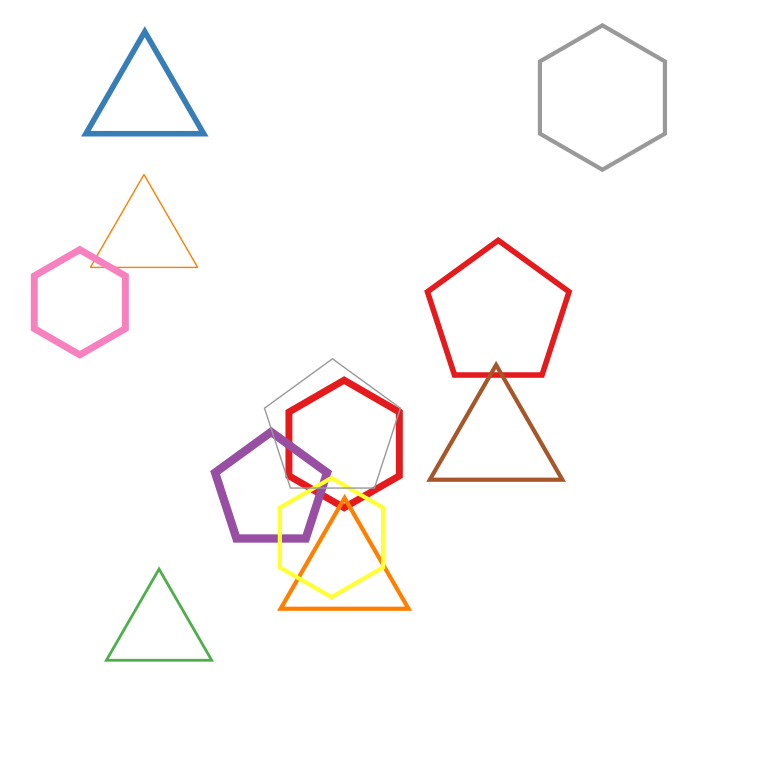[{"shape": "hexagon", "thickness": 2.5, "radius": 0.41, "center": [0.447, 0.423]}, {"shape": "pentagon", "thickness": 2, "radius": 0.48, "center": [0.647, 0.591]}, {"shape": "triangle", "thickness": 2, "radius": 0.44, "center": [0.188, 0.871]}, {"shape": "triangle", "thickness": 1, "radius": 0.39, "center": [0.207, 0.182]}, {"shape": "pentagon", "thickness": 3, "radius": 0.38, "center": [0.352, 0.363]}, {"shape": "triangle", "thickness": 1.5, "radius": 0.48, "center": [0.448, 0.257]}, {"shape": "triangle", "thickness": 0.5, "radius": 0.4, "center": [0.187, 0.693]}, {"shape": "hexagon", "thickness": 1.5, "radius": 0.39, "center": [0.43, 0.302]}, {"shape": "triangle", "thickness": 1.5, "radius": 0.5, "center": [0.644, 0.427]}, {"shape": "hexagon", "thickness": 2.5, "radius": 0.34, "center": [0.104, 0.607]}, {"shape": "hexagon", "thickness": 1.5, "radius": 0.47, "center": [0.782, 0.873]}, {"shape": "pentagon", "thickness": 0.5, "radius": 0.46, "center": [0.432, 0.441]}]